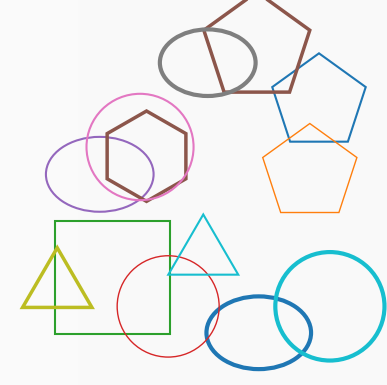[{"shape": "oval", "thickness": 3, "radius": 0.67, "center": [0.668, 0.136]}, {"shape": "pentagon", "thickness": 1.5, "radius": 0.63, "center": [0.823, 0.735]}, {"shape": "pentagon", "thickness": 1, "radius": 0.64, "center": [0.8, 0.551]}, {"shape": "square", "thickness": 1.5, "radius": 0.74, "center": [0.291, 0.28]}, {"shape": "circle", "thickness": 1, "radius": 0.66, "center": [0.434, 0.204]}, {"shape": "oval", "thickness": 1.5, "radius": 0.69, "center": [0.257, 0.547]}, {"shape": "pentagon", "thickness": 2.5, "radius": 0.72, "center": [0.663, 0.877]}, {"shape": "hexagon", "thickness": 2.5, "radius": 0.59, "center": [0.378, 0.594]}, {"shape": "circle", "thickness": 1.5, "radius": 0.69, "center": [0.361, 0.618]}, {"shape": "oval", "thickness": 3, "radius": 0.62, "center": [0.536, 0.837]}, {"shape": "triangle", "thickness": 2.5, "radius": 0.52, "center": [0.148, 0.253]}, {"shape": "circle", "thickness": 3, "radius": 0.7, "center": [0.851, 0.204]}, {"shape": "triangle", "thickness": 1.5, "radius": 0.52, "center": [0.525, 0.339]}]